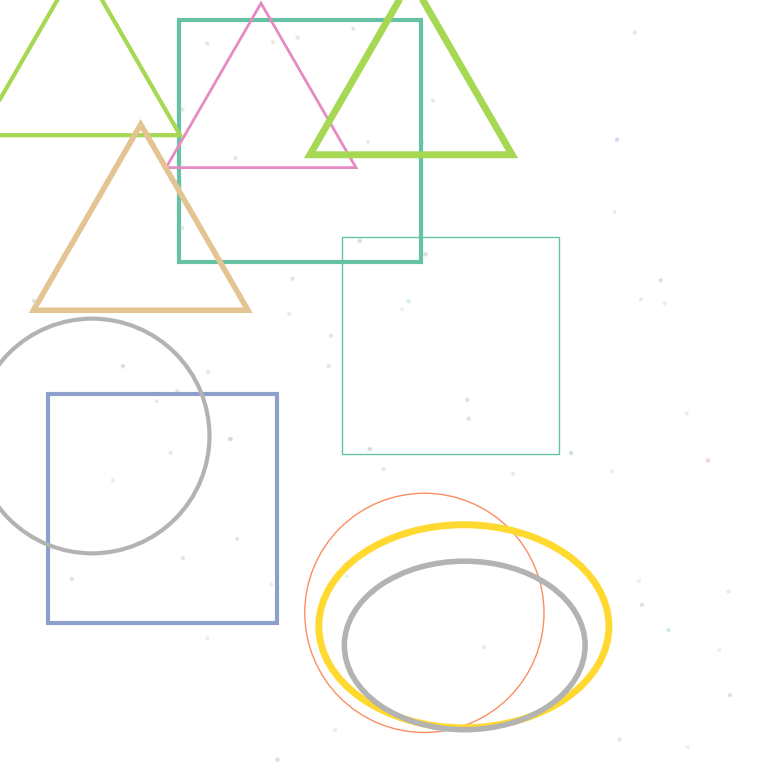[{"shape": "square", "thickness": 1.5, "radius": 0.79, "center": [0.389, 0.817]}, {"shape": "square", "thickness": 0.5, "radius": 0.7, "center": [0.585, 0.551]}, {"shape": "circle", "thickness": 0.5, "radius": 0.78, "center": [0.551, 0.204]}, {"shape": "square", "thickness": 1.5, "radius": 0.74, "center": [0.211, 0.339]}, {"shape": "triangle", "thickness": 1, "radius": 0.71, "center": [0.339, 0.854]}, {"shape": "triangle", "thickness": 1.5, "radius": 0.75, "center": [0.103, 0.9]}, {"shape": "triangle", "thickness": 2.5, "radius": 0.76, "center": [0.534, 0.875]}, {"shape": "oval", "thickness": 2.5, "radius": 0.94, "center": [0.602, 0.187]}, {"shape": "triangle", "thickness": 2, "radius": 0.8, "center": [0.183, 0.678]}, {"shape": "circle", "thickness": 1.5, "radius": 0.76, "center": [0.12, 0.434]}, {"shape": "oval", "thickness": 2, "radius": 0.78, "center": [0.604, 0.162]}]